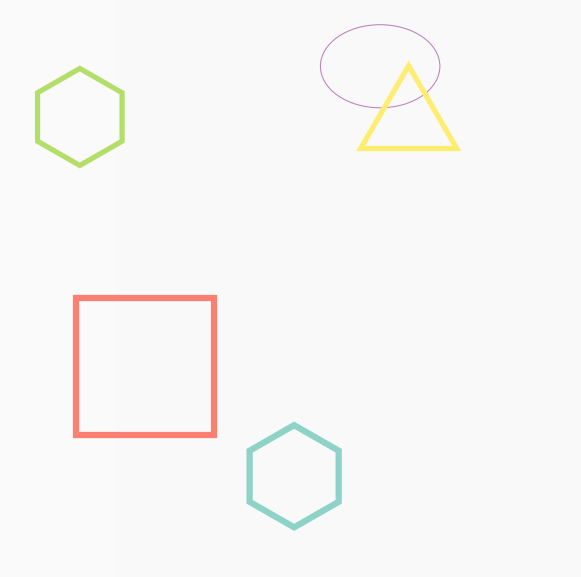[{"shape": "hexagon", "thickness": 3, "radius": 0.44, "center": [0.506, 0.174]}, {"shape": "square", "thickness": 3, "radius": 0.59, "center": [0.25, 0.365]}, {"shape": "hexagon", "thickness": 2.5, "radius": 0.42, "center": [0.137, 0.797]}, {"shape": "oval", "thickness": 0.5, "radius": 0.51, "center": [0.654, 0.884]}, {"shape": "triangle", "thickness": 2.5, "radius": 0.48, "center": [0.703, 0.79]}]